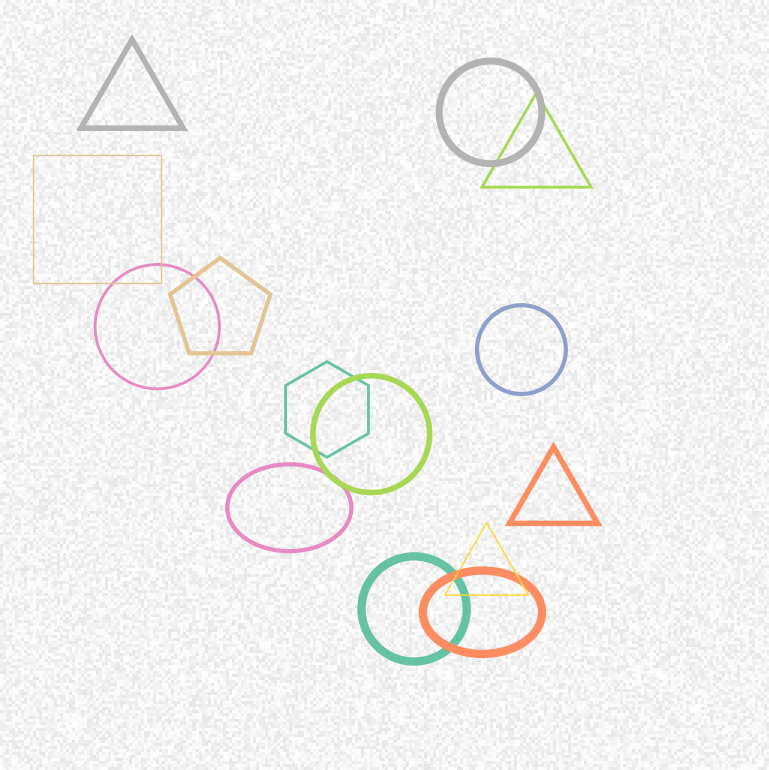[{"shape": "circle", "thickness": 3, "radius": 0.34, "center": [0.538, 0.209]}, {"shape": "hexagon", "thickness": 1, "radius": 0.31, "center": [0.425, 0.468]}, {"shape": "triangle", "thickness": 2, "radius": 0.33, "center": [0.719, 0.353]}, {"shape": "oval", "thickness": 3, "radius": 0.39, "center": [0.627, 0.205]}, {"shape": "circle", "thickness": 1.5, "radius": 0.29, "center": [0.677, 0.546]}, {"shape": "oval", "thickness": 1.5, "radius": 0.4, "center": [0.376, 0.341]}, {"shape": "circle", "thickness": 1, "radius": 0.4, "center": [0.204, 0.576]}, {"shape": "triangle", "thickness": 1, "radius": 0.41, "center": [0.697, 0.798]}, {"shape": "circle", "thickness": 2, "radius": 0.38, "center": [0.482, 0.436]}, {"shape": "triangle", "thickness": 0.5, "radius": 0.31, "center": [0.632, 0.258]}, {"shape": "pentagon", "thickness": 1.5, "radius": 0.34, "center": [0.286, 0.597]}, {"shape": "square", "thickness": 0.5, "radius": 0.42, "center": [0.126, 0.716]}, {"shape": "circle", "thickness": 2.5, "radius": 0.33, "center": [0.637, 0.854]}, {"shape": "triangle", "thickness": 2, "radius": 0.38, "center": [0.172, 0.872]}]